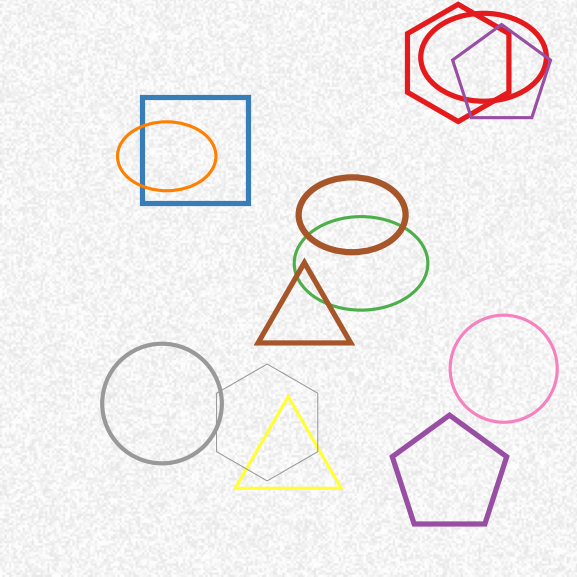[{"shape": "hexagon", "thickness": 2.5, "radius": 0.51, "center": [0.793, 0.89]}, {"shape": "oval", "thickness": 2.5, "radius": 0.54, "center": [0.837, 0.9]}, {"shape": "square", "thickness": 2.5, "radius": 0.46, "center": [0.337, 0.74]}, {"shape": "oval", "thickness": 1.5, "radius": 0.58, "center": [0.625, 0.543]}, {"shape": "pentagon", "thickness": 1.5, "radius": 0.45, "center": [0.869, 0.868]}, {"shape": "pentagon", "thickness": 2.5, "radius": 0.52, "center": [0.778, 0.176]}, {"shape": "oval", "thickness": 1.5, "radius": 0.43, "center": [0.289, 0.729]}, {"shape": "triangle", "thickness": 1.5, "radius": 0.53, "center": [0.499, 0.207]}, {"shape": "triangle", "thickness": 2.5, "radius": 0.46, "center": [0.527, 0.452]}, {"shape": "oval", "thickness": 3, "radius": 0.46, "center": [0.61, 0.627]}, {"shape": "circle", "thickness": 1.5, "radius": 0.46, "center": [0.872, 0.361]}, {"shape": "hexagon", "thickness": 0.5, "radius": 0.51, "center": [0.463, 0.268]}, {"shape": "circle", "thickness": 2, "radius": 0.52, "center": [0.281, 0.3]}]